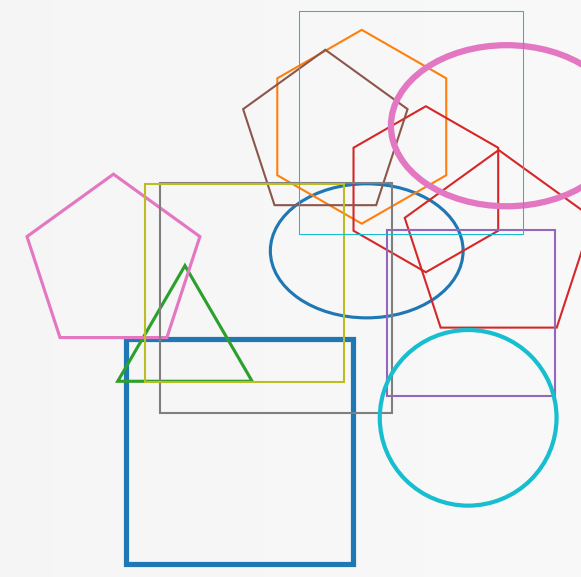[{"shape": "square", "thickness": 2.5, "radius": 0.97, "center": [0.412, 0.218]}, {"shape": "oval", "thickness": 1.5, "radius": 0.83, "center": [0.631, 0.565]}, {"shape": "hexagon", "thickness": 1, "radius": 0.84, "center": [0.622, 0.78]}, {"shape": "triangle", "thickness": 1.5, "radius": 0.67, "center": [0.318, 0.406]}, {"shape": "pentagon", "thickness": 1, "radius": 0.85, "center": [0.858, 0.569]}, {"shape": "hexagon", "thickness": 1, "radius": 0.72, "center": [0.733, 0.671]}, {"shape": "square", "thickness": 1, "radius": 0.72, "center": [0.81, 0.457]}, {"shape": "pentagon", "thickness": 1, "radius": 0.74, "center": [0.56, 0.764]}, {"shape": "oval", "thickness": 3, "radius": 1.0, "center": [0.872, 0.781]}, {"shape": "pentagon", "thickness": 1.5, "radius": 0.78, "center": [0.195, 0.541]}, {"shape": "square", "thickness": 1, "radius": 0.99, "center": [0.475, 0.484]}, {"shape": "square", "thickness": 1, "radius": 0.86, "center": [0.42, 0.509]}, {"shape": "square", "thickness": 0.5, "radius": 0.96, "center": [0.707, 0.787]}, {"shape": "circle", "thickness": 2, "radius": 0.76, "center": [0.805, 0.276]}]